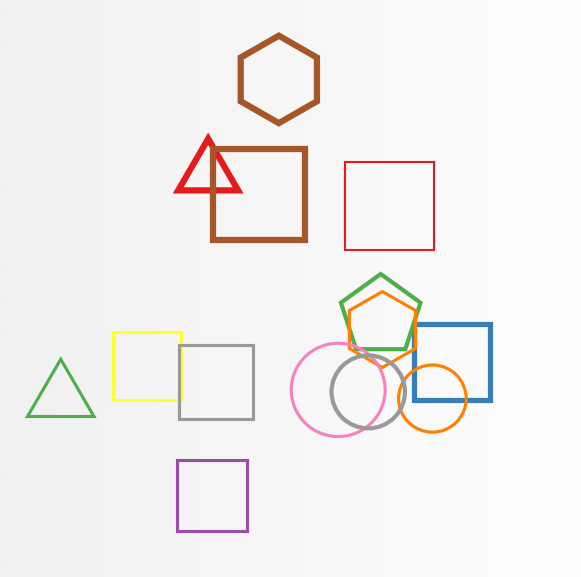[{"shape": "square", "thickness": 1, "radius": 0.38, "center": [0.67, 0.643]}, {"shape": "triangle", "thickness": 3, "radius": 0.3, "center": [0.358, 0.699]}, {"shape": "square", "thickness": 2.5, "radius": 0.33, "center": [0.777, 0.372]}, {"shape": "triangle", "thickness": 1.5, "radius": 0.33, "center": [0.104, 0.311]}, {"shape": "pentagon", "thickness": 2, "radius": 0.36, "center": [0.655, 0.453]}, {"shape": "square", "thickness": 1.5, "radius": 0.3, "center": [0.365, 0.141]}, {"shape": "circle", "thickness": 1.5, "radius": 0.29, "center": [0.744, 0.309]}, {"shape": "hexagon", "thickness": 1.5, "radius": 0.33, "center": [0.658, 0.429]}, {"shape": "square", "thickness": 1.5, "radius": 0.29, "center": [0.253, 0.365]}, {"shape": "hexagon", "thickness": 3, "radius": 0.38, "center": [0.48, 0.862]}, {"shape": "square", "thickness": 3, "radius": 0.4, "center": [0.446, 0.663]}, {"shape": "circle", "thickness": 1.5, "radius": 0.4, "center": [0.582, 0.324]}, {"shape": "circle", "thickness": 2, "radius": 0.32, "center": [0.634, 0.321]}, {"shape": "square", "thickness": 1.5, "radius": 0.32, "center": [0.371, 0.338]}]